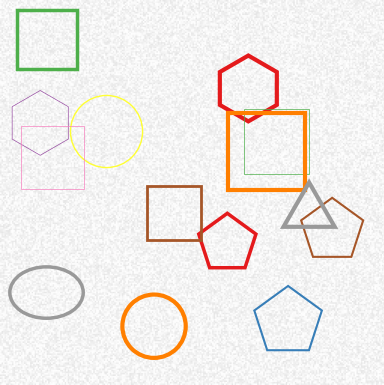[{"shape": "hexagon", "thickness": 3, "radius": 0.43, "center": [0.645, 0.77]}, {"shape": "pentagon", "thickness": 2.5, "radius": 0.39, "center": [0.59, 0.368]}, {"shape": "pentagon", "thickness": 1.5, "radius": 0.46, "center": [0.748, 0.165]}, {"shape": "square", "thickness": 2.5, "radius": 0.39, "center": [0.122, 0.897]}, {"shape": "square", "thickness": 0.5, "radius": 0.42, "center": [0.718, 0.632]}, {"shape": "hexagon", "thickness": 0.5, "radius": 0.42, "center": [0.104, 0.681]}, {"shape": "circle", "thickness": 3, "radius": 0.41, "center": [0.4, 0.153]}, {"shape": "square", "thickness": 3, "radius": 0.5, "center": [0.693, 0.607]}, {"shape": "circle", "thickness": 1, "radius": 0.47, "center": [0.277, 0.658]}, {"shape": "square", "thickness": 2, "radius": 0.35, "center": [0.452, 0.448]}, {"shape": "pentagon", "thickness": 1.5, "radius": 0.42, "center": [0.863, 0.401]}, {"shape": "square", "thickness": 0.5, "radius": 0.41, "center": [0.136, 0.59]}, {"shape": "triangle", "thickness": 3, "radius": 0.38, "center": [0.803, 0.449]}, {"shape": "oval", "thickness": 2.5, "radius": 0.48, "center": [0.121, 0.24]}]